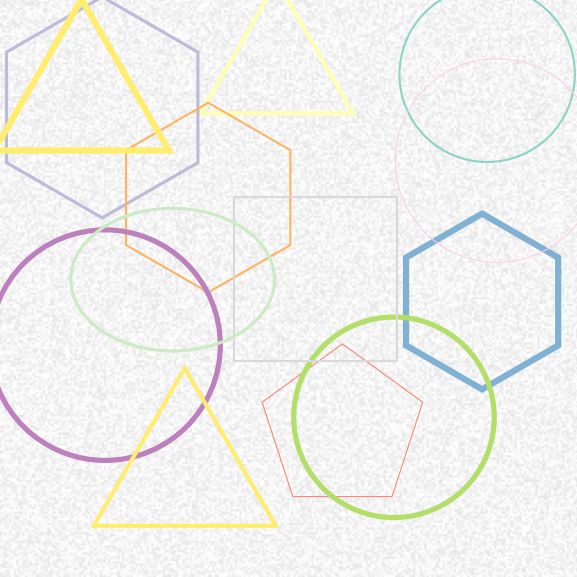[{"shape": "circle", "thickness": 1, "radius": 0.76, "center": [0.844, 0.87]}, {"shape": "triangle", "thickness": 2, "radius": 0.76, "center": [0.48, 0.879]}, {"shape": "hexagon", "thickness": 1.5, "radius": 0.96, "center": [0.177, 0.813]}, {"shape": "pentagon", "thickness": 0.5, "radius": 0.73, "center": [0.593, 0.257]}, {"shape": "hexagon", "thickness": 3, "radius": 0.76, "center": [0.835, 0.477]}, {"shape": "hexagon", "thickness": 1, "radius": 0.82, "center": [0.361, 0.657]}, {"shape": "circle", "thickness": 2.5, "radius": 0.87, "center": [0.682, 0.277]}, {"shape": "circle", "thickness": 0.5, "radius": 0.88, "center": [0.861, 0.721]}, {"shape": "square", "thickness": 1, "radius": 0.71, "center": [0.546, 0.516]}, {"shape": "circle", "thickness": 2.5, "radius": 1.0, "center": [0.182, 0.402]}, {"shape": "oval", "thickness": 1.5, "radius": 0.88, "center": [0.299, 0.515]}, {"shape": "triangle", "thickness": 2, "radius": 0.91, "center": [0.32, 0.18]}, {"shape": "triangle", "thickness": 3, "radius": 0.87, "center": [0.141, 0.826]}]